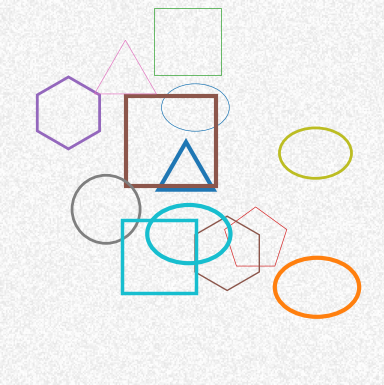[{"shape": "oval", "thickness": 0.5, "radius": 0.44, "center": [0.508, 0.721]}, {"shape": "triangle", "thickness": 3, "radius": 0.41, "center": [0.483, 0.549]}, {"shape": "oval", "thickness": 3, "radius": 0.55, "center": [0.823, 0.254]}, {"shape": "square", "thickness": 0.5, "radius": 0.44, "center": [0.488, 0.891]}, {"shape": "pentagon", "thickness": 0.5, "radius": 0.42, "center": [0.664, 0.378]}, {"shape": "hexagon", "thickness": 2, "radius": 0.47, "center": [0.178, 0.707]}, {"shape": "square", "thickness": 3, "radius": 0.59, "center": [0.443, 0.633]}, {"shape": "hexagon", "thickness": 1, "radius": 0.48, "center": [0.59, 0.342]}, {"shape": "triangle", "thickness": 0.5, "radius": 0.47, "center": [0.326, 0.803]}, {"shape": "circle", "thickness": 2, "radius": 0.44, "center": [0.276, 0.456]}, {"shape": "oval", "thickness": 2, "radius": 0.47, "center": [0.819, 0.602]}, {"shape": "oval", "thickness": 3, "radius": 0.54, "center": [0.491, 0.392]}, {"shape": "square", "thickness": 2.5, "radius": 0.48, "center": [0.413, 0.334]}]